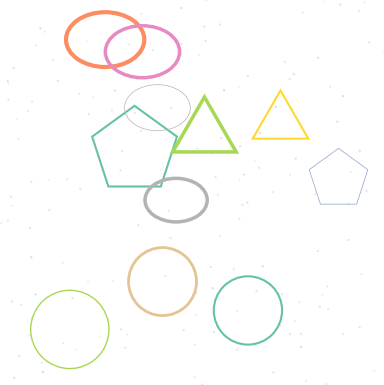[{"shape": "pentagon", "thickness": 1.5, "radius": 0.58, "center": [0.35, 0.609]}, {"shape": "circle", "thickness": 1.5, "radius": 0.44, "center": [0.644, 0.194]}, {"shape": "oval", "thickness": 3, "radius": 0.51, "center": [0.273, 0.897]}, {"shape": "pentagon", "thickness": 0.5, "radius": 0.4, "center": [0.879, 0.535]}, {"shape": "oval", "thickness": 2.5, "radius": 0.48, "center": [0.37, 0.866]}, {"shape": "triangle", "thickness": 2.5, "radius": 0.48, "center": [0.531, 0.653]}, {"shape": "circle", "thickness": 1, "radius": 0.51, "center": [0.181, 0.144]}, {"shape": "triangle", "thickness": 1.5, "radius": 0.42, "center": [0.729, 0.682]}, {"shape": "circle", "thickness": 2, "radius": 0.44, "center": [0.422, 0.269]}, {"shape": "oval", "thickness": 0.5, "radius": 0.43, "center": [0.409, 0.72]}, {"shape": "oval", "thickness": 2.5, "radius": 0.4, "center": [0.457, 0.48]}]